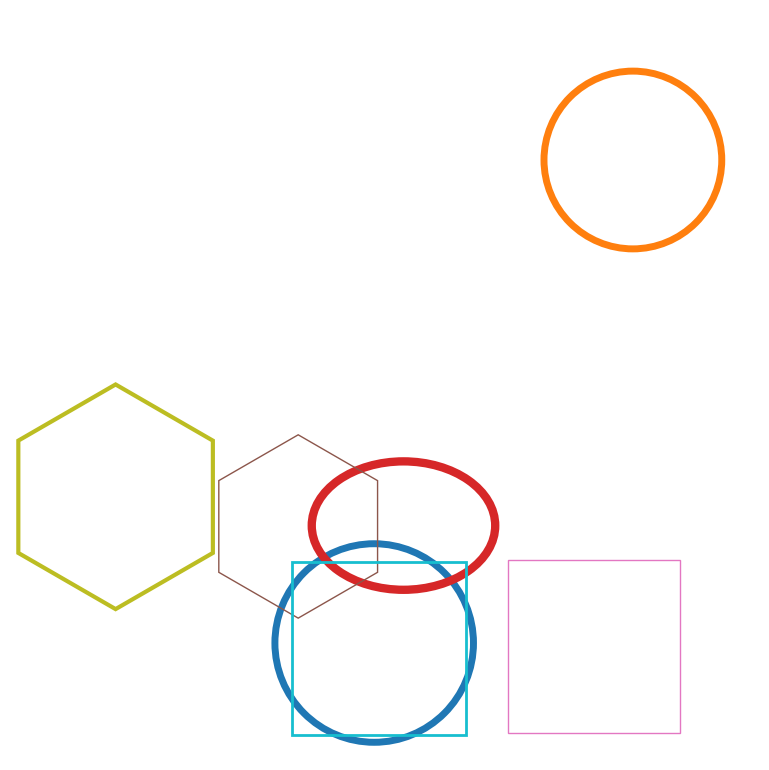[{"shape": "circle", "thickness": 2.5, "radius": 0.64, "center": [0.486, 0.165]}, {"shape": "circle", "thickness": 2.5, "radius": 0.58, "center": [0.822, 0.792]}, {"shape": "oval", "thickness": 3, "radius": 0.6, "center": [0.524, 0.317]}, {"shape": "hexagon", "thickness": 0.5, "radius": 0.6, "center": [0.387, 0.316]}, {"shape": "square", "thickness": 0.5, "radius": 0.56, "center": [0.771, 0.161]}, {"shape": "hexagon", "thickness": 1.5, "radius": 0.73, "center": [0.15, 0.355]}, {"shape": "square", "thickness": 1, "radius": 0.56, "center": [0.492, 0.158]}]